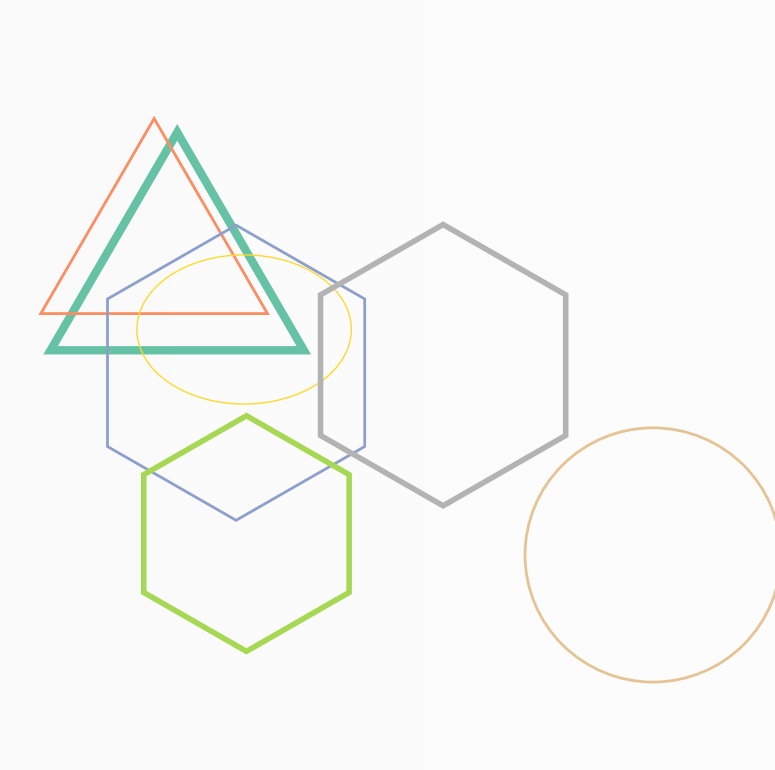[{"shape": "triangle", "thickness": 3, "radius": 0.94, "center": [0.229, 0.639]}, {"shape": "triangle", "thickness": 1, "radius": 0.84, "center": [0.199, 0.677]}, {"shape": "hexagon", "thickness": 1, "radius": 0.96, "center": [0.305, 0.516]}, {"shape": "hexagon", "thickness": 2, "radius": 0.76, "center": [0.318, 0.307]}, {"shape": "oval", "thickness": 0.5, "radius": 0.69, "center": [0.315, 0.572]}, {"shape": "circle", "thickness": 1, "radius": 0.83, "center": [0.843, 0.279]}, {"shape": "hexagon", "thickness": 2, "radius": 0.91, "center": [0.572, 0.526]}]